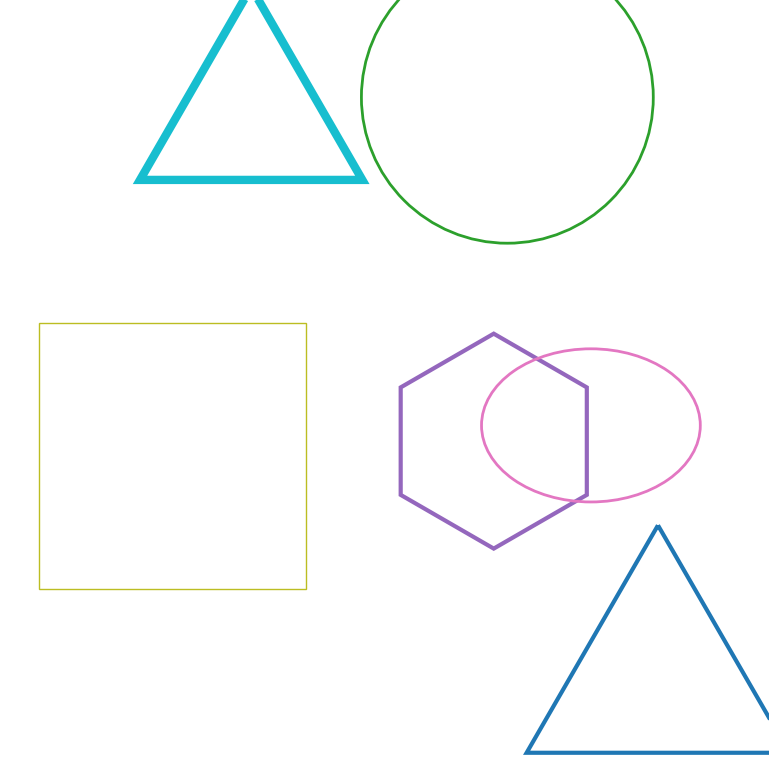[{"shape": "triangle", "thickness": 1.5, "radius": 0.98, "center": [0.855, 0.121]}, {"shape": "circle", "thickness": 1, "radius": 0.95, "center": [0.659, 0.874]}, {"shape": "hexagon", "thickness": 1.5, "radius": 0.7, "center": [0.641, 0.427]}, {"shape": "oval", "thickness": 1, "radius": 0.71, "center": [0.767, 0.448]}, {"shape": "square", "thickness": 0.5, "radius": 0.87, "center": [0.224, 0.408]}, {"shape": "triangle", "thickness": 3, "radius": 0.83, "center": [0.326, 0.85]}]